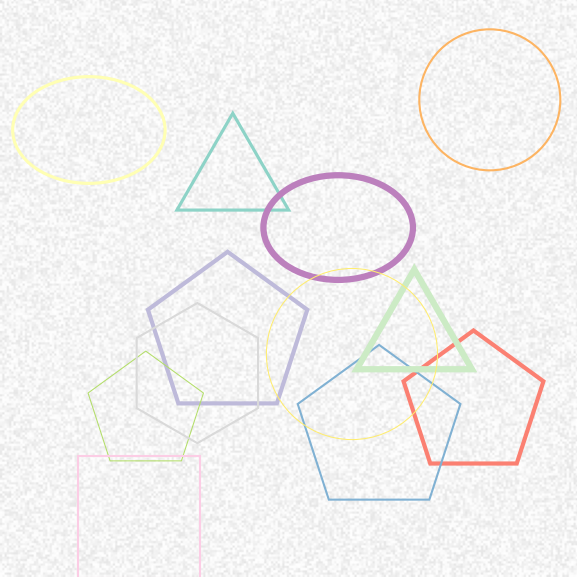[{"shape": "triangle", "thickness": 1.5, "radius": 0.56, "center": [0.403, 0.691]}, {"shape": "oval", "thickness": 1.5, "radius": 0.66, "center": [0.154, 0.774]}, {"shape": "pentagon", "thickness": 2, "radius": 0.73, "center": [0.394, 0.418]}, {"shape": "pentagon", "thickness": 2, "radius": 0.64, "center": [0.82, 0.3]}, {"shape": "pentagon", "thickness": 1, "radius": 0.74, "center": [0.656, 0.254]}, {"shape": "circle", "thickness": 1, "radius": 0.61, "center": [0.848, 0.826]}, {"shape": "pentagon", "thickness": 0.5, "radius": 0.53, "center": [0.252, 0.286]}, {"shape": "square", "thickness": 1, "radius": 0.53, "center": [0.241, 0.104]}, {"shape": "hexagon", "thickness": 1, "radius": 0.61, "center": [0.342, 0.353]}, {"shape": "oval", "thickness": 3, "radius": 0.65, "center": [0.586, 0.605]}, {"shape": "triangle", "thickness": 3, "radius": 0.58, "center": [0.717, 0.417]}, {"shape": "circle", "thickness": 0.5, "radius": 0.74, "center": [0.609, 0.386]}]